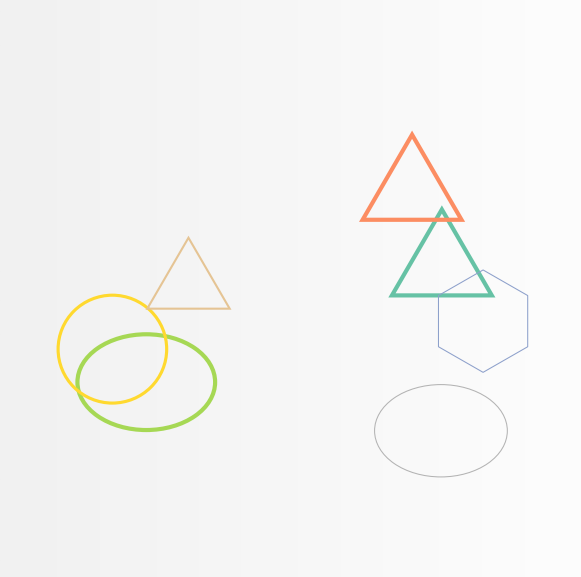[{"shape": "triangle", "thickness": 2, "radius": 0.5, "center": [0.76, 0.537]}, {"shape": "triangle", "thickness": 2, "radius": 0.49, "center": [0.709, 0.668]}, {"shape": "hexagon", "thickness": 0.5, "radius": 0.44, "center": [0.831, 0.443]}, {"shape": "oval", "thickness": 2, "radius": 0.59, "center": [0.252, 0.337]}, {"shape": "circle", "thickness": 1.5, "radius": 0.47, "center": [0.193, 0.395]}, {"shape": "triangle", "thickness": 1, "radius": 0.41, "center": [0.324, 0.506]}, {"shape": "oval", "thickness": 0.5, "radius": 0.57, "center": [0.759, 0.253]}]